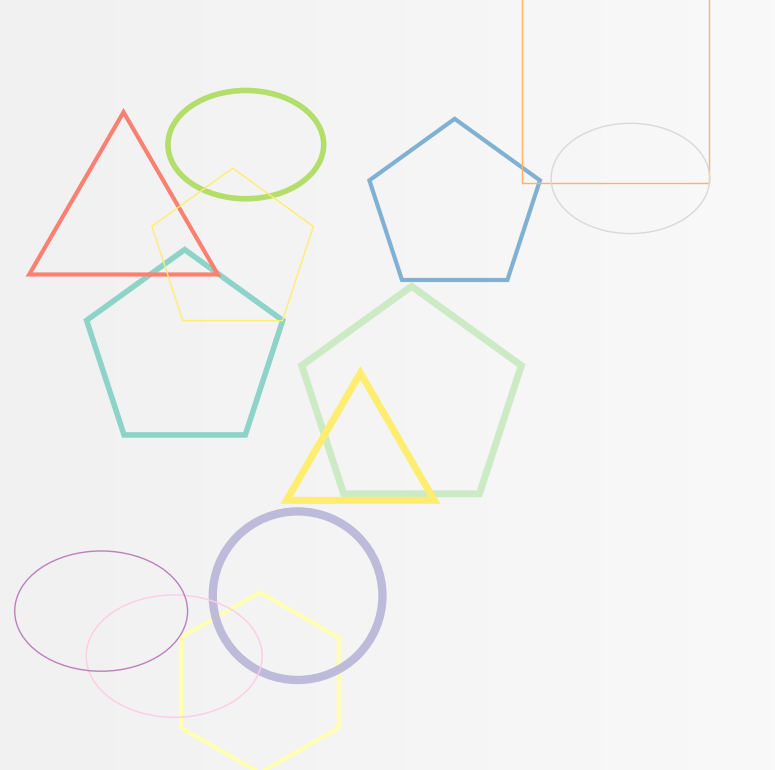[{"shape": "pentagon", "thickness": 2, "radius": 0.67, "center": [0.238, 0.543]}, {"shape": "hexagon", "thickness": 1.5, "radius": 0.59, "center": [0.335, 0.113]}, {"shape": "circle", "thickness": 3, "radius": 0.55, "center": [0.384, 0.226]}, {"shape": "triangle", "thickness": 1.5, "radius": 0.7, "center": [0.159, 0.714]}, {"shape": "pentagon", "thickness": 1.5, "radius": 0.58, "center": [0.587, 0.73]}, {"shape": "square", "thickness": 0.5, "radius": 0.61, "center": [0.794, 0.883]}, {"shape": "oval", "thickness": 2, "radius": 0.5, "center": [0.317, 0.812]}, {"shape": "oval", "thickness": 0.5, "radius": 0.57, "center": [0.225, 0.148]}, {"shape": "oval", "thickness": 0.5, "radius": 0.51, "center": [0.813, 0.768]}, {"shape": "oval", "thickness": 0.5, "radius": 0.56, "center": [0.131, 0.206]}, {"shape": "pentagon", "thickness": 2.5, "radius": 0.74, "center": [0.531, 0.479]}, {"shape": "triangle", "thickness": 2.5, "radius": 0.55, "center": [0.465, 0.405]}, {"shape": "pentagon", "thickness": 0.5, "radius": 0.55, "center": [0.3, 0.672]}]